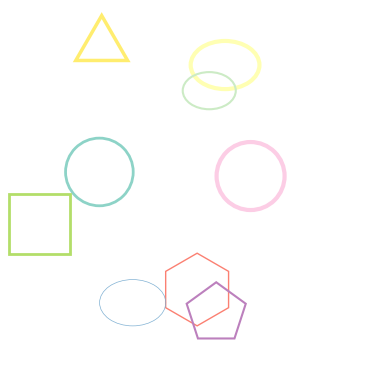[{"shape": "circle", "thickness": 2, "radius": 0.44, "center": [0.258, 0.553]}, {"shape": "oval", "thickness": 3, "radius": 0.45, "center": [0.585, 0.831]}, {"shape": "hexagon", "thickness": 1, "radius": 0.47, "center": [0.512, 0.248]}, {"shape": "oval", "thickness": 0.5, "radius": 0.43, "center": [0.345, 0.214]}, {"shape": "square", "thickness": 2, "radius": 0.39, "center": [0.103, 0.418]}, {"shape": "circle", "thickness": 3, "radius": 0.44, "center": [0.651, 0.543]}, {"shape": "pentagon", "thickness": 1.5, "radius": 0.4, "center": [0.562, 0.186]}, {"shape": "oval", "thickness": 1.5, "radius": 0.34, "center": [0.544, 0.764]}, {"shape": "triangle", "thickness": 2.5, "radius": 0.39, "center": [0.264, 0.882]}]